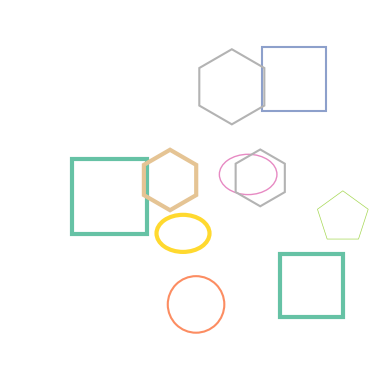[{"shape": "square", "thickness": 3, "radius": 0.48, "center": [0.285, 0.49]}, {"shape": "square", "thickness": 3, "radius": 0.41, "center": [0.809, 0.259]}, {"shape": "circle", "thickness": 1.5, "radius": 0.37, "center": [0.509, 0.209]}, {"shape": "square", "thickness": 1.5, "radius": 0.42, "center": [0.764, 0.794]}, {"shape": "oval", "thickness": 1, "radius": 0.37, "center": [0.645, 0.547]}, {"shape": "pentagon", "thickness": 0.5, "radius": 0.35, "center": [0.89, 0.435]}, {"shape": "oval", "thickness": 3, "radius": 0.34, "center": [0.475, 0.394]}, {"shape": "hexagon", "thickness": 3, "radius": 0.39, "center": [0.442, 0.533]}, {"shape": "hexagon", "thickness": 1.5, "radius": 0.49, "center": [0.602, 0.775]}, {"shape": "hexagon", "thickness": 1.5, "radius": 0.37, "center": [0.676, 0.538]}]